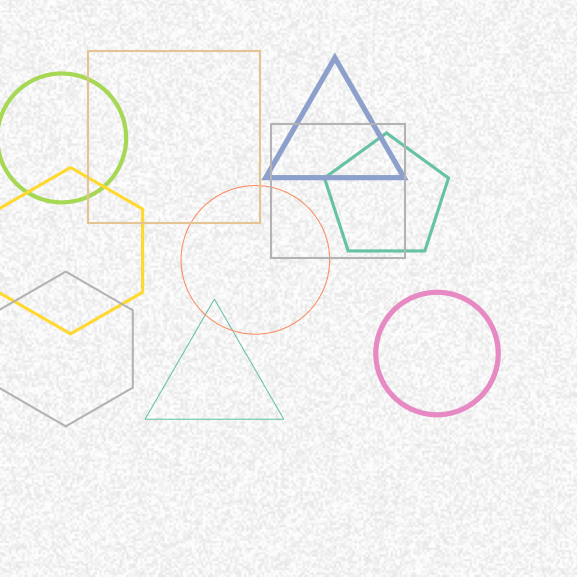[{"shape": "triangle", "thickness": 0.5, "radius": 0.69, "center": [0.371, 0.343]}, {"shape": "pentagon", "thickness": 1.5, "radius": 0.56, "center": [0.669, 0.656]}, {"shape": "circle", "thickness": 0.5, "radius": 0.64, "center": [0.442, 0.549]}, {"shape": "triangle", "thickness": 2.5, "radius": 0.69, "center": [0.58, 0.761]}, {"shape": "circle", "thickness": 2.5, "radius": 0.53, "center": [0.757, 0.387]}, {"shape": "circle", "thickness": 2, "radius": 0.56, "center": [0.107, 0.76]}, {"shape": "hexagon", "thickness": 1.5, "radius": 0.72, "center": [0.122, 0.565]}, {"shape": "square", "thickness": 1, "radius": 0.74, "center": [0.302, 0.762]}, {"shape": "square", "thickness": 1, "radius": 0.58, "center": [0.586, 0.668]}, {"shape": "hexagon", "thickness": 1, "radius": 0.67, "center": [0.114, 0.395]}]